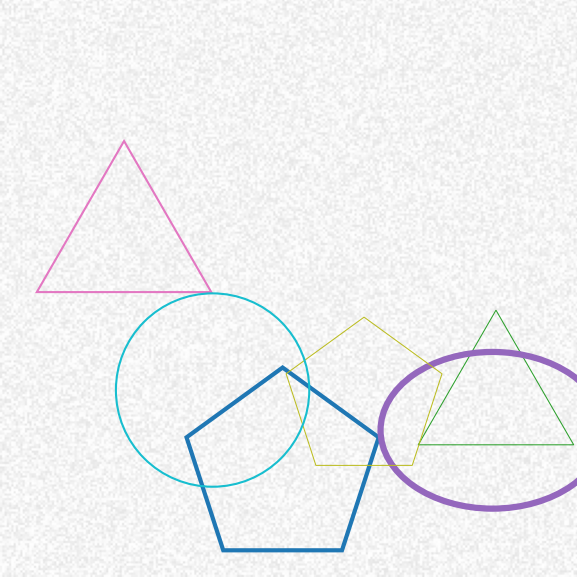[{"shape": "pentagon", "thickness": 2, "radius": 0.87, "center": [0.489, 0.188]}, {"shape": "triangle", "thickness": 0.5, "radius": 0.78, "center": [0.859, 0.307]}, {"shape": "oval", "thickness": 3, "radius": 0.97, "center": [0.853, 0.254]}, {"shape": "triangle", "thickness": 1, "radius": 0.87, "center": [0.215, 0.581]}, {"shape": "pentagon", "thickness": 0.5, "radius": 0.71, "center": [0.63, 0.308]}, {"shape": "circle", "thickness": 1, "radius": 0.84, "center": [0.368, 0.324]}]